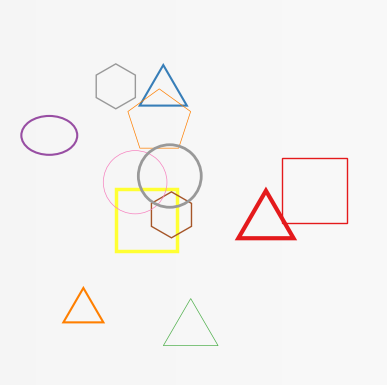[{"shape": "square", "thickness": 1, "radius": 0.42, "center": [0.811, 0.506]}, {"shape": "triangle", "thickness": 3, "radius": 0.41, "center": [0.686, 0.422]}, {"shape": "triangle", "thickness": 1.5, "radius": 0.35, "center": [0.421, 0.761]}, {"shape": "triangle", "thickness": 0.5, "radius": 0.41, "center": [0.492, 0.143]}, {"shape": "oval", "thickness": 1.5, "radius": 0.36, "center": [0.127, 0.648]}, {"shape": "triangle", "thickness": 1.5, "radius": 0.3, "center": [0.215, 0.192]}, {"shape": "pentagon", "thickness": 0.5, "radius": 0.43, "center": [0.411, 0.684]}, {"shape": "square", "thickness": 2.5, "radius": 0.4, "center": [0.378, 0.428]}, {"shape": "hexagon", "thickness": 1, "radius": 0.3, "center": [0.442, 0.442]}, {"shape": "circle", "thickness": 0.5, "radius": 0.41, "center": [0.349, 0.527]}, {"shape": "hexagon", "thickness": 1, "radius": 0.29, "center": [0.299, 0.776]}, {"shape": "circle", "thickness": 2, "radius": 0.41, "center": [0.438, 0.543]}]